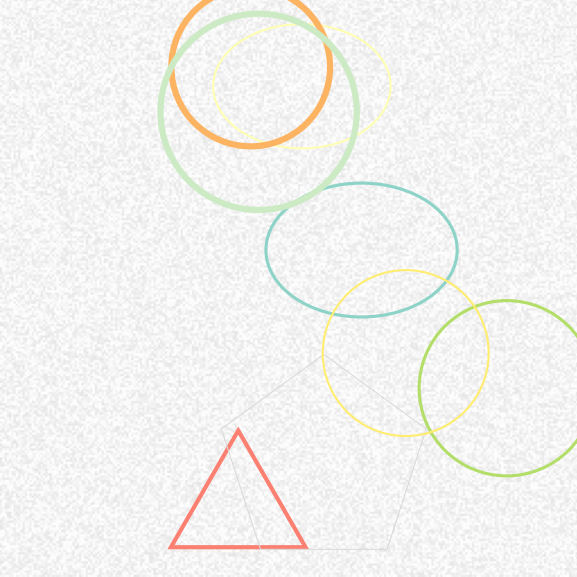[{"shape": "oval", "thickness": 1.5, "radius": 0.83, "center": [0.626, 0.566]}, {"shape": "oval", "thickness": 1, "radius": 0.77, "center": [0.523, 0.85]}, {"shape": "triangle", "thickness": 2, "radius": 0.67, "center": [0.413, 0.119]}, {"shape": "circle", "thickness": 3, "radius": 0.69, "center": [0.434, 0.883]}, {"shape": "circle", "thickness": 1.5, "radius": 0.76, "center": [0.878, 0.327]}, {"shape": "pentagon", "thickness": 0.5, "radius": 0.93, "center": [0.561, 0.199]}, {"shape": "circle", "thickness": 3, "radius": 0.85, "center": [0.448, 0.805]}, {"shape": "circle", "thickness": 1, "radius": 0.72, "center": [0.703, 0.388]}]